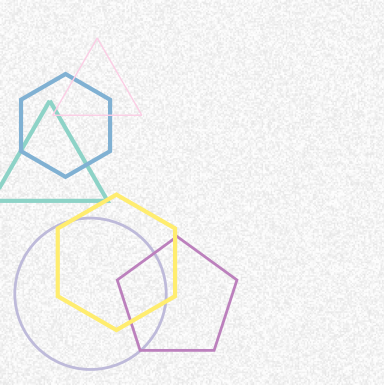[{"shape": "triangle", "thickness": 3, "radius": 0.87, "center": [0.129, 0.565]}, {"shape": "circle", "thickness": 2, "radius": 0.98, "center": [0.235, 0.237]}, {"shape": "hexagon", "thickness": 3, "radius": 0.67, "center": [0.17, 0.674]}, {"shape": "triangle", "thickness": 1, "radius": 0.67, "center": [0.253, 0.768]}, {"shape": "pentagon", "thickness": 2, "radius": 0.82, "center": [0.46, 0.222]}, {"shape": "hexagon", "thickness": 3, "radius": 0.88, "center": [0.302, 0.319]}]